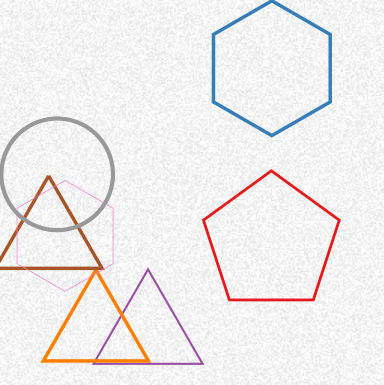[{"shape": "pentagon", "thickness": 2, "radius": 0.93, "center": [0.705, 0.371]}, {"shape": "hexagon", "thickness": 2.5, "radius": 0.88, "center": [0.706, 0.823]}, {"shape": "triangle", "thickness": 1.5, "radius": 0.82, "center": [0.385, 0.137]}, {"shape": "triangle", "thickness": 2.5, "radius": 0.79, "center": [0.249, 0.141]}, {"shape": "triangle", "thickness": 2.5, "radius": 0.8, "center": [0.126, 0.383]}, {"shape": "hexagon", "thickness": 0.5, "radius": 0.72, "center": [0.169, 0.387]}, {"shape": "circle", "thickness": 3, "radius": 0.73, "center": [0.148, 0.547]}]